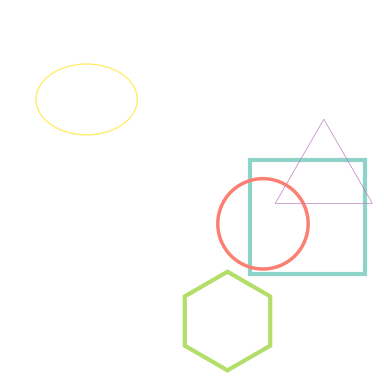[{"shape": "square", "thickness": 3, "radius": 0.74, "center": [0.799, 0.437]}, {"shape": "circle", "thickness": 2.5, "radius": 0.59, "center": [0.683, 0.419]}, {"shape": "hexagon", "thickness": 3, "radius": 0.64, "center": [0.591, 0.166]}, {"shape": "triangle", "thickness": 0.5, "radius": 0.73, "center": [0.841, 0.545]}, {"shape": "oval", "thickness": 1, "radius": 0.66, "center": [0.225, 0.742]}]